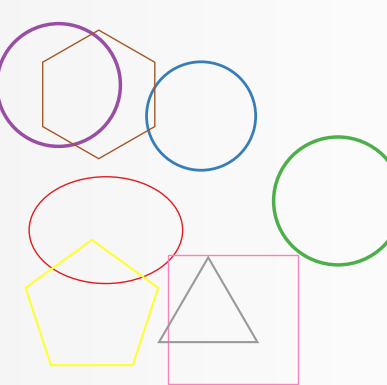[{"shape": "oval", "thickness": 1, "radius": 0.99, "center": [0.273, 0.402]}, {"shape": "circle", "thickness": 2, "radius": 0.7, "center": [0.519, 0.699]}, {"shape": "circle", "thickness": 2.5, "radius": 0.83, "center": [0.872, 0.478]}, {"shape": "circle", "thickness": 2.5, "radius": 0.8, "center": [0.151, 0.779]}, {"shape": "pentagon", "thickness": 1.5, "radius": 0.9, "center": [0.237, 0.197]}, {"shape": "hexagon", "thickness": 1, "radius": 0.84, "center": [0.255, 0.755]}, {"shape": "square", "thickness": 1, "radius": 0.84, "center": [0.601, 0.17]}, {"shape": "triangle", "thickness": 1.5, "radius": 0.73, "center": [0.537, 0.185]}]